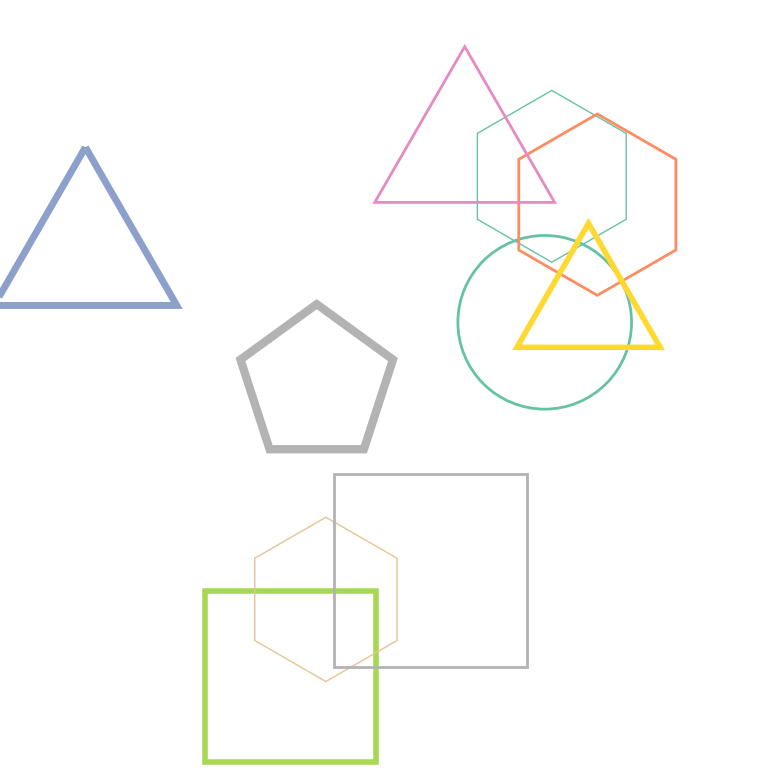[{"shape": "hexagon", "thickness": 0.5, "radius": 0.56, "center": [0.717, 0.771]}, {"shape": "circle", "thickness": 1, "radius": 0.56, "center": [0.707, 0.581]}, {"shape": "hexagon", "thickness": 1, "radius": 0.59, "center": [0.776, 0.734]}, {"shape": "triangle", "thickness": 2.5, "radius": 0.69, "center": [0.111, 0.672]}, {"shape": "triangle", "thickness": 1, "radius": 0.67, "center": [0.603, 0.805]}, {"shape": "square", "thickness": 2, "radius": 0.55, "center": [0.378, 0.121]}, {"shape": "triangle", "thickness": 2, "radius": 0.54, "center": [0.764, 0.603]}, {"shape": "hexagon", "thickness": 0.5, "radius": 0.53, "center": [0.423, 0.222]}, {"shape": "square", "thickness": 1, "radius": 0.63, "center": [0.559, 0.259]}, {"shape": "pentagon", "thickness": 3, "radius": 0.52, "center": [0.411, 0.501]}]